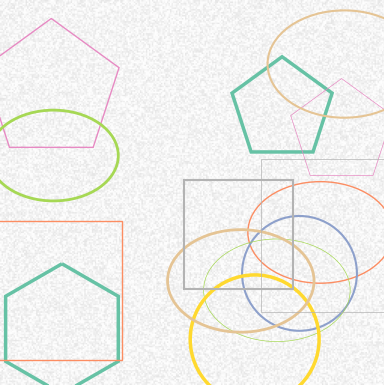[{"shape": "pentagon", "thickness": 2.5, "radius": 0.68, "center": [0.733, 0.716]}, {"shape": "hexagon", "thickness": 2.5, "radius": 0.84, "center": [0.161, 0.146]}, {"shape": "oval", "thickness": 1, "radius": 0.94, "center": [0.832, 0.396]}, {"shape": "square", "thickness": 1, "radius": 0.9, "center": [0.137, 0.246]}, {"shape": "circle", "thickness": 1.5, "radius": 0.75, "center": [0.778, 0.29]}, {"shape": "pentagon", "thickness": 0.5, "radius": 0.69, "center": [0.887, 0.657]}, {"shape": "pentagon", "thickness": 1, "radius": 0.93, "center": [0.133, 0.767]}, {"shape": "oval", "thickness": 2, "radius": 0.84, "center": [0.139, 0.596]}, {"shape": "oval", "thickness": 0.5, "radius": 0.95, "center": [0.719, 0.246]}, {"shape": "circle", "thickness": 2.5, "radius": 0.84, "center": [0.661, 0.119]}, {"shape": "oval", "thickness": 2, "radius": 0.95, "center": [0.625, 0.27]}, {"shape": "oval", "thickness": 1.5, "radius": 1.0, "center": [0.894, 0.834]}, {"shape": "square", "thickness": 1.5, "radius": 0.71, "center": [0.62, 0.39]}, {"shape": "square", "thickness": 0.5, "radius": 1.0, "center": [0.878, 0.389]}]